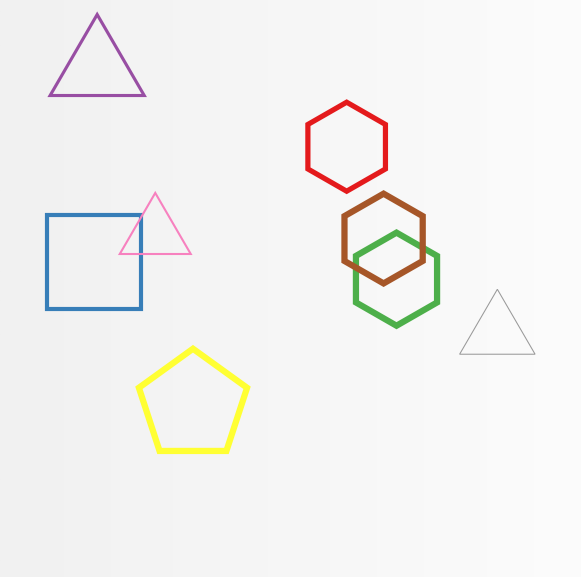[{"shape": "hexagon", "thickness": 2.5, "radius": 0.39, "center": [0.596, 0.745]}, {"shape": "square", "thickness": 2, "radius": 0.4, "center": [0.162, 0.546]}, {"shape": "hexagon", "thickness": 3, "radius": 0.4, "center": [0.682, 0.516]}, {"shape": "triangle", "thickness": 1.5, "radius": 0.47, "center": [0.167, 0.88]}, {"shape": "pentagon", "thickness": 3, "radius": 0.49, "center": [0.332, 0.297]}, {"shape": "hexagon", "thickness": 3, "radius": 0.39, "center": [0.66, 0.586]}, {"shape": "triangle", "thickness": 1, "radius": 0.35, "center": [0.267, 0.595]}, {"shape": "triangle", "thickness": 0.5, "radius": 0.37, "center": [0.856, 0.423]}]